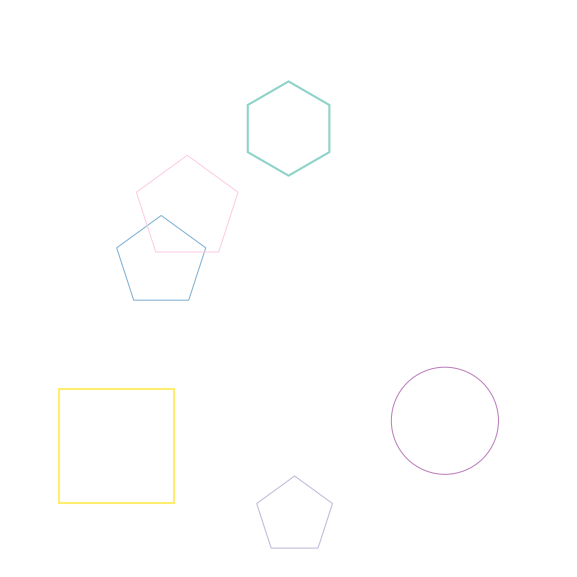[{"shape": "hexagon", "thickness": 1, "radius": 0.41, "center": [0.5, 0.777]}, {"shape": "pentagon", "thickness": 0.5, "radius": 0.35, "center": [0.51, 0.106]}, {"shape": "pentagon", "thickness": 0.5, "radius": 0.41, "center": [0.279, 0.545]}, {"shape": "pentagon", "thickness": 0.5, "radius": 0.46, "center": [0.324, 0.638]}, {"shape": "circle", "thickness": 0.5, "radius": 0.46, "center": [0.77, 0.271]}, {"shape": "square", "thickness": 1, "radius": 0.5, "center": [0.202, 0.227]}]